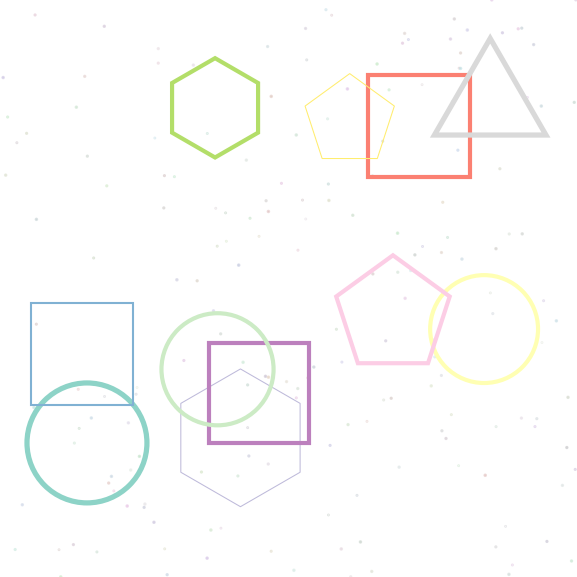[{"shape": "circle", "thickness": 2.5, "radius": 0.52, "center": [0.151, 0.232]}, {"shape": "circle", "thickness": 2, "radius": 0.47, "center": [0.838, 0.429]}, {"shape": "hexagon", "thickness": 0.5, "radius": 0.6, "center": [0.416, 0.241]}, {"shape": "square", "thickness": 2, "radius": 0.44, "center": [0.725, 0.78]}, {"shape": "square", "thickness": 1, "radius": 0.44, "center": [0.142, 0.386]}, {"shape": "hexagon", "thickness": 2, "radius": 0.43, "center": [0.372, 0.812]}, {"shape": "pentagon", "thickness": 2, "radius": 0.52, "center": [0.68, 0.454]}, {"shape": "triangle", "thickness": 2.5, "radius": 0.56, "center": [0.849, 0.821]}, {"shape": "square", "thickness": 2, "radius": 0.43, "center": [0.449, 0.319]}, {"shape": "circle", "thickness": 2, "radius": 0.49, "center": [0.377, 0.36]}, {"shape": "pentagon", "thickness": 0.5, "radius": 0.41, "center": [0.606, 0.79]}]